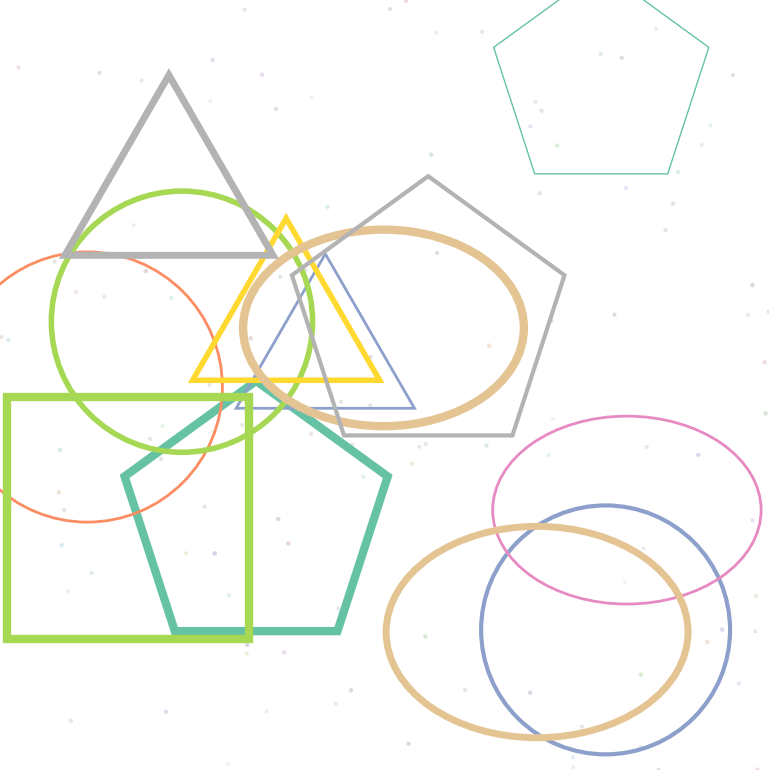[{"shape": "pentagon", "thickness": 3, "radius": 0.9, "center": [0.333, 0.326]}, {"shape": "pentagon", "thickness": 0.5, "radius": 0.73, "center": [0.781, 0.893]}, {"shape": "circle", "thickness": 1, "radius": 0.88, "center": [0.113, 0.497]}, {"shape": "circle", "thickness": 1.5, "radius": 0.81, "center": [0.786, 0.182]}, {"shape": "triangle", "thickness": 1, "radius": 0.67, "center": [0.423, 0.537]}, {"shape": "oval", "thickness": 1, "radius": 0.87, "center": [0.814, 0.338]}, {"shape": "square", "thickness": 3, "radius": 0.79, "center": [0.166, 0.327]}, {"shape": "circle", "thickness": 2, "radius": 0.85, "center": [0.236, 0.582]}, {"shape": "triangle", "thickness": 2, "radius": 0.7, "center": [0.372, 0.576]}, {"shape": "oval", "thickness": 2.5, "radius": 0.98, "center": [0.698, 0.179]}, {"shape": "oval", "thickness": 3, "radius": 0.91, "center": [0.498, 0.574]}, {"shape": "triangle", "thickness": 2.5, "radius": 0.78, "center": [0.219, 0.746]}, {"shape": "pentagon", "thickness": 1.5, "radius": 0.93, "center": [0.556, 0.585]}]